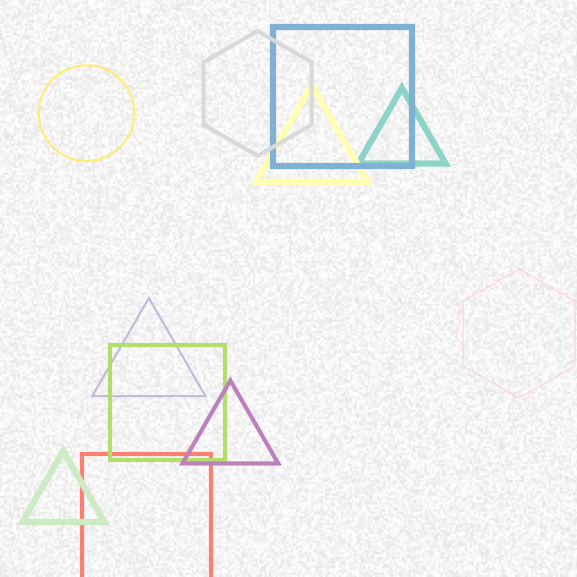[{"shape": "triangle", "thickness": 3, "radius": 0.44, "center": [0.696, 0.76]}, {"shape": "triangle", "thickness": 3, "radius": 0.56, "center": [0.54, 0.74]}, {"shape": "triangle", "thickness": 1, "radius": 0.57, "center": [0.258, 0.37]}, {"shape": "square", "thickness": 2, "radius": 0.55, "center": [0.254, 0.103]}, {"shape": "square", "thickness": 3, "radius": 0.6, "center": [0.593, 0.832]}, {"shape": "square", "thickness": 2, "radius": 0.5, "center": [0.29, 0.302]}, {"shape": "hexagon", "thickness": 0.5, "radius": 0.56, "center": [0.899, 0.421]}, {"shape": "hexagon", "thickness": 2, "radius": 0.54, "center": [0.446, 0.837]}, {"shape": "triangle", "thickness": 2, "radius": 0.48, "center": [0.399, 0.245]}, {"shape": "triangle", "thickness": 3, "radius": 0.41, "center": [0.11, 0.136]}, {"shape": "circle", "thickness": 1, "radius": 0.41, "center": [0.15, 0.803]}]